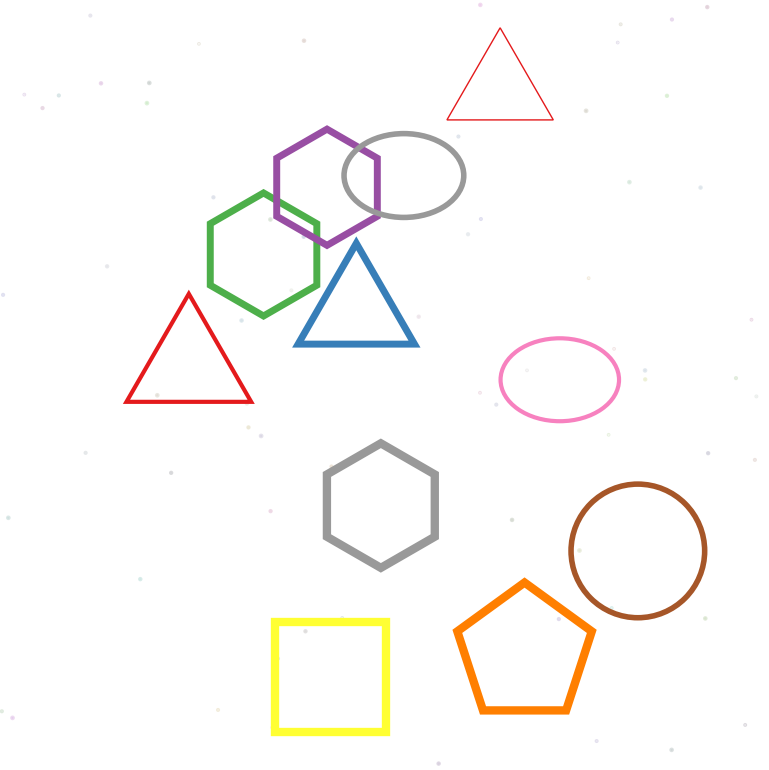[{"shape": "triangle", "thickness": 0.5, "radius": 0.4, "center": [0.65, 0.884]}, {"shape": "triangle", "thickness": 1.5, "radius": 0.47, "center": [0.245, 0.525]}, {"shape": "triangle", "thickness": 2.5, "radius": 0.44, "center": [0.463, 0.597]}, {"shape": "hexagon", "thickness": 2.5, "radius": 0.4, "center": [0.342, 0.67]}, {"shape": "hexagon", "thickness": 2.5, "radius": 0.38, "center": [0.425, 0.757]}, {"shape": "pentagon", "thickness": 3, "radius": 0.46, "center": [0.681, 0.152]}, {"shape": "square", "thickness": 3, "radius": 0.36, "center": [0.429, 0.121]}, {"shape": "circle", "thickness": 2, "radius": 0.43, "center": [0.828, 0.285]}, {"shape": "oval", "thickness": 1.5, "radius": 0.38, "center": [0.727, 0.507]}, {"shape": "hexagon", "thickness": 3, "radius": 0.4, "center": [0.495, 0.343]}, {"shape": "oval", "thickness": 2, "radius": 0.39, "center": [0.525, 0.772]}]